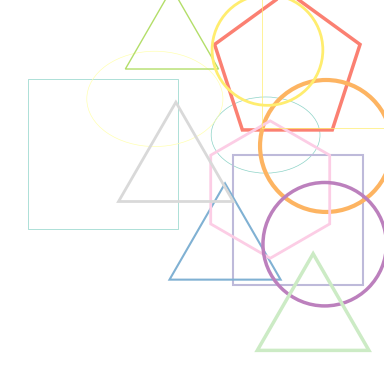[{"shape": "square", "thickness": 0.5, "radius": 0.97, "center": [0.268, 0.6]}, {"shape": "oval", "thickness": 0.5, "radius": 0.71, "center": [0.69, 0.649]}, {"shape": "oval", "thickness": 0.5, "radius": 0.88, "center": [0.402, 0.743]}, {"shape": "square", "thickness": 1.5, "radius": 0.84, "center": [0.774, 0.43]}, {"shape": "pentagon", "thickness": 2.5, "radius": 0.99, "center": [0.746, 0.823]}, {"shape": "triangle", "thickness": 1.5, "radius": 0.83, "center": [0.585, 0.357]}, {"shape": "circle", "thickness": 3, "radius": 0.86, "center": [0.847, 0.621]}, {"shape": "triangle", "thickness": 1, "radius": 0.7, "center": [0.447, 0.891]}, {"shape": "hexagon", "thickness": 2, "radius": 0.89, "center": [0.702, 0.508]}, {"shape": "triangle", "thickness": 2, "radius": 0.86, "center": [0.457, 0.563]}, {"shape": "circle", "thickness": 2.5, "radius": 0.8, "center": [0.843, 0.366]}, {"shape": "triangle", "thickness": 2.5, "radius": 0.84, "center": [0.813, 0.174]}, {"shape": "square", "thickness": 0.5, "radius": 0.97, "center": [0.876, 0.864]}, {"shape": "circle", "thickness": 2, "radius": 0.72, "center": [0.695, 0.87]}]